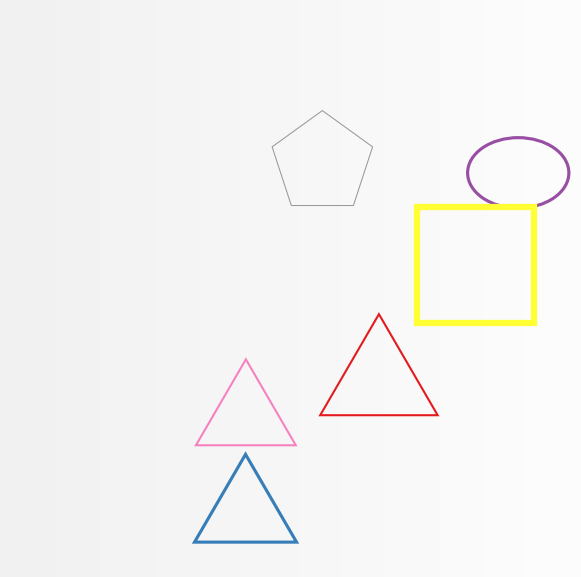[{"shape": "triangle", "thickness": 1, "radius": 0.58, "center": [0.652, 0.338]}, {"shape": "triangle", "thickness": 1.5, "radius": 0.51, "center": [0.422, 0.111]}, {"shape": "oval", "thickness": 1.5, "radius": 0.44, "center": [0.892, 0.7]}, {"shape": "square", "thickness": 3, "radius": 0.5, "center": [0.818, 0.54]}, {"shape": "triangle", "thickness": 1, "radius": 0.5, "center": [0.423, 0.278]}, {"shape": "pentagon", "thickness": 0.5, "radius": 0.45, "center": [0.555, 0.717]}]